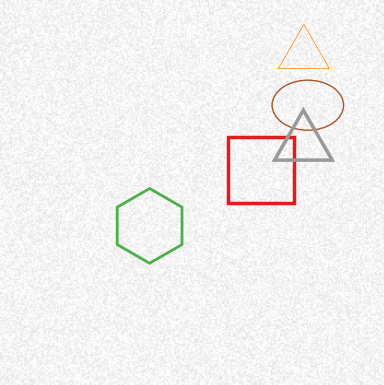[{"shape": "square", "thickness": 2.5, "radius": 0.43, "center": [0.678, 0.559]}, {"shape": "hexagon", "thickness": 2, "radius": 0.49, "center": [0.389, 0.413]}, {"shape": "triangle", "thickness": 0.5, "radius": 0.38, "center": [0.789, 0.86]}, {"shape": "oval", "thickness": 1, "radius": 0.46, "center": [0.8, 0.727]}, {"shape": "triangle", "thickness": 2.5, "radius": 0.43, "center": [0.788, 0.627]}]